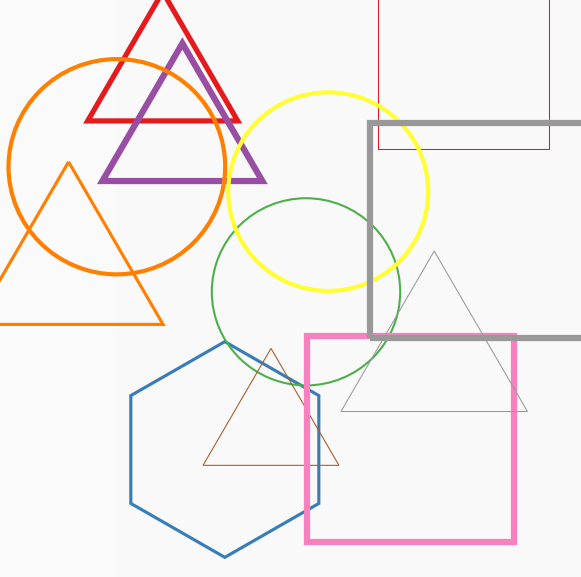[{"shape": "triangle", "thickness": 2.5, "radius": 0.75, "center": [0.28, 0.864]}, {"shape": "square", "thickness": 0.5, "radius": 0.74, "center": [0.797, 0.888]}, {"shape": "hexagon", "thickness": 1.5, "radius": 0.93, "center": [0.387, 0.221]}, {"shape": "circle", "thickness": 1, "radius": 0.81, "center": [0.526, 0.494]}, {"shape": "triangle", "thickness": 3, "radius": 0.79, "center": [0.314, 0.765]}, {"shape": "circle", "thickness": 2, "radius": 0.93, "center": [0.201, 0.71]}, {"shape": "triangle", "thickness": 1.5, "radius": 0.94, "center": [0.118, 0.531]}, {"shape": "circle", "thickness": 2, "radius": 0.86, "center": [0.565, 0.667]}, {"shape": "triangle", "thickness": 0.5, "radius": 0.67, "center": [0.466, 0.261]}, {"shape": "square", "thickness": 3, "radius": 0.89, "center": [0.707, 0.238]}, {"shape": "square", "thickness": 3, "radius": 0.93, "center": [0.823, 0.599]}, {"shape": "triangle", "thickness": 0.5, "radius": 0.93, "center": [0.747, 0.379]}]